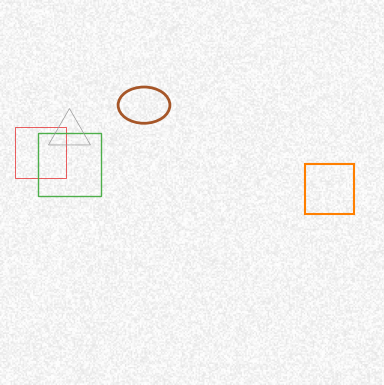[{"shape": "square", "thickness": 0.5, "radius": 0.33, "center": [0.104, 0.604]}, {"shape": "square", "thickness": 1, "radius": 0.41, "center": [0.18, 0.571]}, {"shape": "square", "thickness": 1.5, "radius": 0.32, "center": [0.855, 0.509]}, {"shape": "oval", "thickness": 2, "radius": 0.34, "center": [0.374, 0.727]}, {"shape": "triangle", "thickness": 0.5, "radius": 0.32, "center": [0.18, 0.655]}]